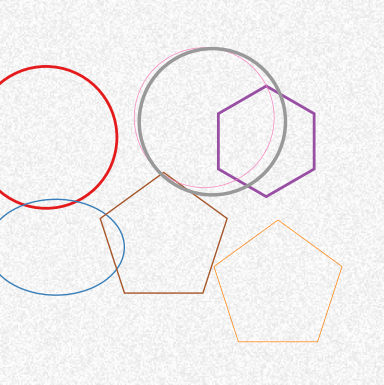[{"shape": "circle", "thickness": 2, "radius": 0.92, "center": [0.119, 0.643]}, {"shape": "oval", "thickness": 1, "radius": 0.89, "center": [0.145, 0.358]}, {"shape": "hexagon", "thickness": 2, "radius": 0.72, "center": [0.692, 0.633]}, {"shape": "pentagon", "thickness": 0.5, "radius": 0.87, "center": [0.722, 0.254]}, {"shape": "pentagon", "thickness": 1, "radius": 0.87, "center": [0.425, 0.379]}, {"shape": "circle", "thickness": 0.5, "radius": 0.91, "center": [0.53, 0.694]}, {"shape": "circle", "thickness": 2.5, "radius": 0.95, "center": [0.552, 0.684]}]